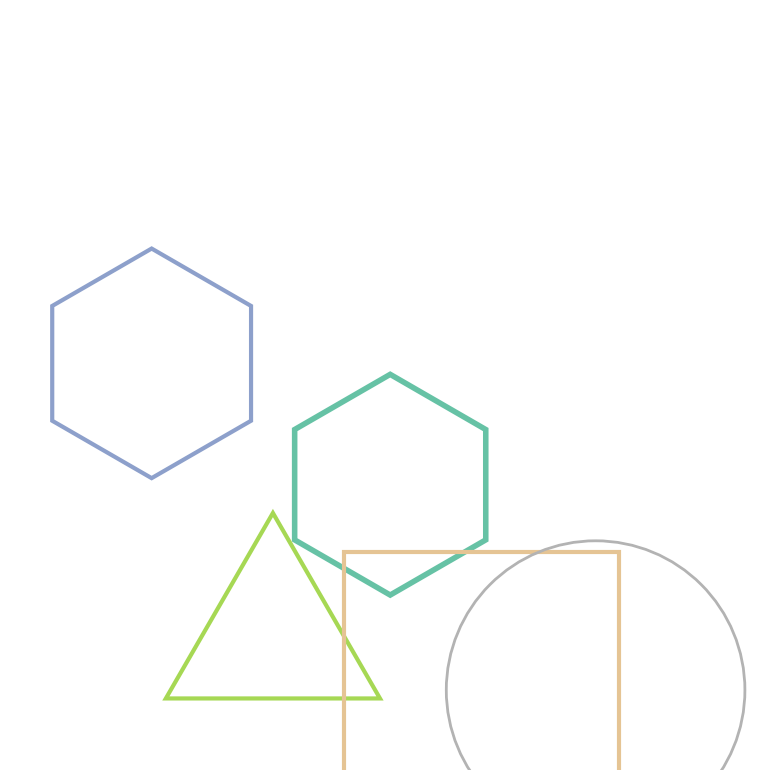[{"shape": "hexagon", "thickness": 2, "radius": 0.72, "center": [0.507, 0.371]}, {"shape": "hexagon", "thickness": 1.5, "radius": 0.75, "center": [0.197, 0.528]}, {"shape": "triangle", "thickness": 1.5, "radius": 0.8, "center": [0.354, 0.173]}, {"shape": "square", "thickness": 1.5, "radius": 0.89, "center": [0.626, 0.104]}, {"shape": "circle", "thickness": 1, "radius": 0.97, "center": [0.774, 0.104]}]